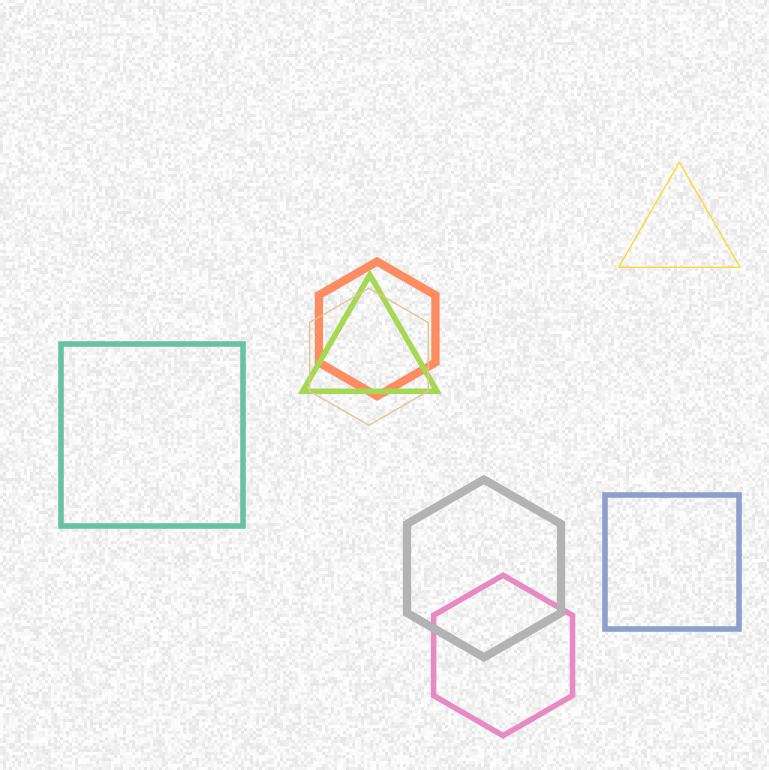[{"shape": "square", "thickness": 2, "radius": 0.59, "center": [0.197, 0.435]}, {"shape": "hexagon", "thickness": 3, "radius": 0.44, "center": [0.49, 0.573]}, {"shape": "square", "thickness": 2, "radius": 0.43, "center": [0.873, 0.27]}, {"shape": "hexagon", "thickness": 2, "radius": 0.52, "center": [0.653, 0.149]}, {"shape": "triangle", "thickness": 2, "radius": 0.5, "center": [0.48, 0.542]}, {"shape": "triangle", "thickness": 0.5, "radius": 0.46, "center": [0.882, 0.698]}, {"shape": "hexagon", "thickness": 0.5, "radius": 0.44, "center": [0.479, 0.537]}, {"shape": "hexagon", "thickness": 3, "radius": 0.58, "center": [0.629, 0.262]}]